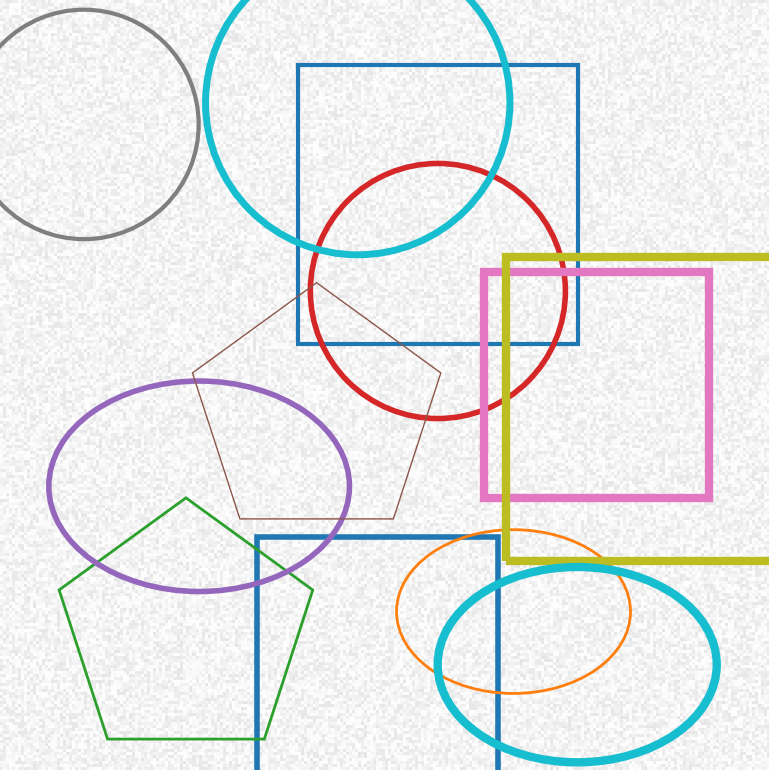[{"shape": "square", "thickness": 1.5, "radius": 0.91, "center": [0.569, 0.735]}, {"shape": "square", "thickness": 2, "radius": 0.78, "center": [0.491, 0.146]}, {"shape": "oval", "thickness": 1, "radius": 0.76, "center": [0.667, 0.206]}, {"shape": "pentagon", "thickness": 1, "radius": 0.87, "center": [0.241, 0.18]}, {"shape": "circle", "thickness": 2, "radius": 0.83, "center": [0.569, 0.622]}, {"shape": "oval", "thickness": 2, "radius": 0.98, "center": [0.259, 0.368]}, {"shape": "pentagon", "thickness": 0.5, "radius": 0.85, "center": [0.411, 0.463]}, {"shape": "square", "thickness": 3, "radius": 0.73, "center": [0.775, 0.5]}, {"shape": "circle", "thickness": 1.5, "radius": 0.75, "center": [0.109, 0.838]}, {"shape": "square", "thickness": 3, "radius": 0.99, "center": [0.855, 0.469]}, {"shape": "circle", "thickness": 2.5, "radius": 0.99, "center": [0.465, 0.867]}, {"shape": "oval", "thickness": 3, "radius": 0.91, "center": [0.75, 0.137]}]